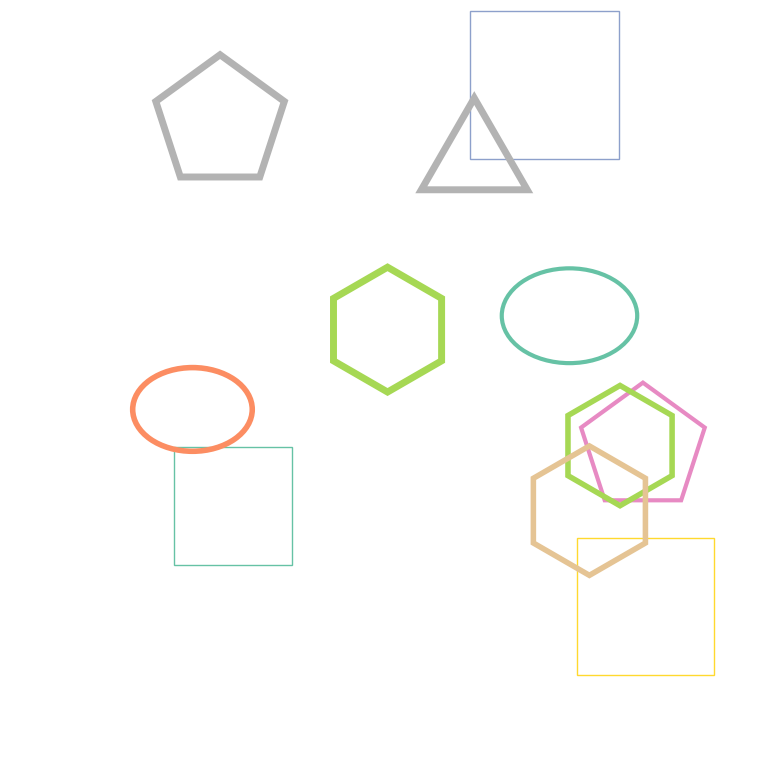[{"shape": "square", "thickness": 0.5, "radius": 0.38, "center": [0.303, 0.343]}, {"shape": "oval", "thickness": 1.5, "radius": 0.44, "center": [0.74, 0.59]}, {"shape": "oval", "thickness": 2, "radius": 0.39, "center": [0.25, 0.468]}, {"shape": "square", "thickness": 0.5, "radius": 0.48, "center": [0.707, 0.89]}, {"shape": "pentagon", "thickness": 1.5, "radius": 0.42, "center": [0.835, 0.419]}, {"shape": "hexagon", "thickness": 2.5, "radius": 0.41, "center": [0.503, 0.572]}, {"shape": "hexagon", "thickness": 2, "radius": 0.39, "center": [0.805, 0.421]}, {"shape": "square", "thickness": 0.5, "radius": 0.44, "center": [0.839, 0.212]}, {"shape": "hexagon", "thickness": 2, "radius": 0.42, "center": [0.765, 0.337]}, {"shape": "pentagon", "thickness": 2.5, "radius": 0.44, "center": [0.286, 0.841]}, {"shape": "triangle", "thickness": 2.5, "radius": 0.4, "center": [0.616, 0.793]}]